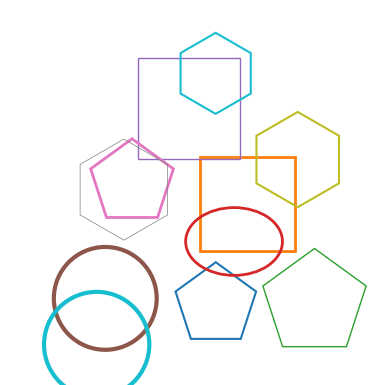[{"shape": "pentagon", "thickness": 1.5, "radius": 0.55, "center": [0.561, 0.209]}, {"shape": "square", "thickness": 2, "radius": 0.61, "center": [0.643, 0.471]}, {"shape": "pentagon", "thickness": 1, "radius": 0.7, "center": [0.817, 0.214]}, {"shape": "oval", "thickness": 2, "radius": 0.63, "center": [0.608, 0.373]}, {"shape": "square", "thickness": 1, "radius": 0.66, "center": [0.491, 0.719]}, {"shape": "circle", "thickness": 3, "radius": 0.67, "center": [0.273, 0.225]}, {"shape": "pentagon", "thickness": 2, "radius": 0.56, "center": [0.343, 0.527]}, {"shape": "hexagon", "thickness": 0.5, "radius": 0.66, "center": [0.322, 0.507]}, {"shape": "hexagon", "thickness": 1.5, "radius": 0.62, "center": [0.773, 0.586]}, {"shape": "circle", "thickness": 3, "radius": 0.68, "center": [0.251, 0.105]}, {"shape": "hexagon", "thickness": 1.5, "radius": 0.53, "center": [0.56, 0.81]}]